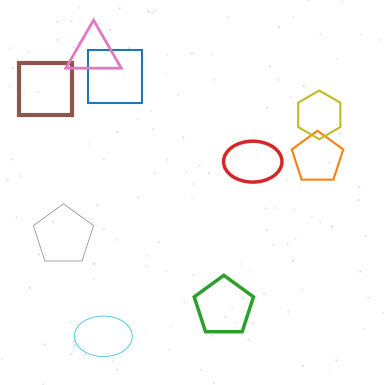[{"shape": "square", "thickness": 1.5, "radius": 0.35, "center": [0.299, 0.802]}, {"shape": "pentagon", "thickness": 1.5, "radius": 0.35, "center": [0.825, 0.59]}, {"shape": "pentagon", "thickness": 2.5, "radius": 0.4, "center": [0.581, 0.204]}, {"shape": "oval", "thickness": 2.5, "radius": 0.38, "center": [0.657, 0.58]}, {"shape": "square", "thickness": 3, "radius": 0.34, "center": [0.118, 0.769]}, {"shape": "triangle", "thickness": 2, "radius": 0.42, "center": [0.243, 0.864]}, {"shape": "pentagon", "thickness": 0.5, "radius": 0.41, "center": [0.165, 0.389]}, {"shape": "hexagon", "thickness": 1.5, "radius": 0.32, "center": [0.829, 0.702]}, {"shape": "oval", "thickness": 0.5, "radius": 0.38, "center": [0.268, 0.127]}]